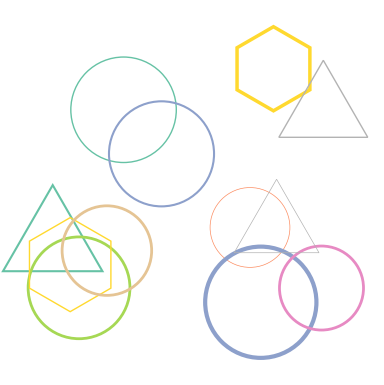[{"shape": "triangle", "thickness": 1.5, "radius": 0.75, "center": [0.137, 0.37]}, {"shape": "circle", "thickness": 1, "radius": 0.68, "center": [0.321, 0.715]}, {"shape": "circle", "thickness": 0.5, "radius": 0.52, "center": [0.649, 0.409]}, {"shape": "circle", "thickness": 3, "radius": 0.72, "center": [0.677, 0.215]}, {"shape": "circle", "thickness": 1.5, "radius": 0.68, "center": [0.42, 0.6]}, {"shape": "circle", "thickness": 2, "radius": 0.55, "center": [0.835, 0.252]}, {"shape": "circle", "thickness": 2, "radius": 0.66, "center": [0.205, 0.252]}, {"shape": "hexagon", "thickness": 2.5, "radius": 0.55, "center": [0.71, 0.821]}, {"shape": "hexagon", "thickness": 1, "radius": 0.61, "center": [0.182, 0.313]}, {"shape": "circle", "thickness": 2, "radius": 0.58, "center": [0.278, 0.349]}, {"shape": "triangle", "thickness": 1, "radius": 0.67, "center": [0.84, 0.71]}, {"shape": "triangle", "thickness": 0.5, "radius": 0.64, "center": [0.718, 0.407]}]